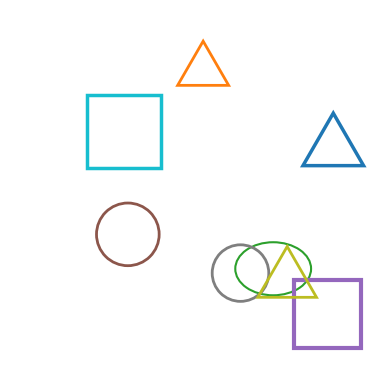[{"shape": "triangle", "thickness": 2.5, "radius": 0.45, "center": [0.866, 0.615]}, {"shape": "triangle", "thickness": 2, "radius": 0.38, "center": [0.528, 0.817]}, {"shape": "oval", "thickness": 1.5, "radius": 0.49, "center": [0.71, 0.302]}, {"shape": "square", "thickness": 3, "radius": 0.44, "center": [0.851, 0.185]}, {"shape": "circle", "thickness": 2, "radius": 0.41, "center": [0.332, 0.391]}, {"shape": "circle", "thickness": 2, "radius": 0.37, "center": [0.625, 0.291]}, {"shape": "triangle", "thickness": 2, "radius": 0.44, "center": [0.746, 0.272]}, {"shape": "square", "thickness": 2.5, "radius": 0.48, "center": [0.322, 0.659]}]